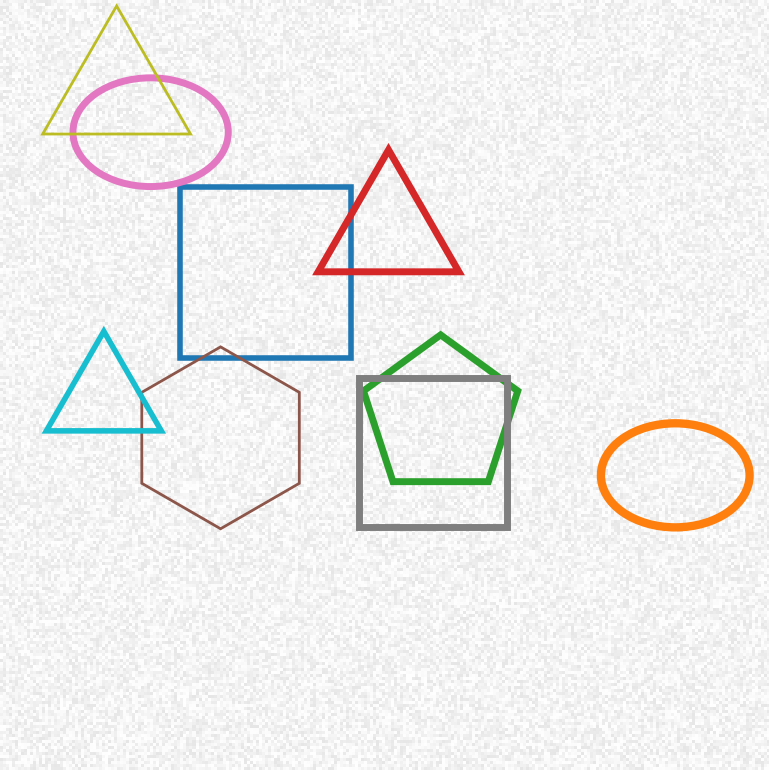[{"shape": "square", "thickness": 2, "radius": 0.56, "center": [0.344, 0.646]}, {"shape": "oval", "thickness": 3, "radius": 0.48, "center": [0.877, 0.383]}, {"shape": "pentagon", "thickness": 2.5, "radius": 0.53, "center": [0.572, 0.46]}, {"shape": "triangle", "thickness": 2.5, "radius": 0.53, "center": [0.505, 0.7]}, {"shape": "hexagon", "thickness": 1, "radius": 0.59, "center": [0.286, 0.431]}, {"shape": "oval", "thickness": 2.5, "radius": 0.5, "center": [0.196, 0.828]}, {"shape": "square", "thickness": 2.5, "radius": 0.48, "center": [0.562, 0.413]}, {"shape": "triangle", "thickness": 1, "radius": 0.55, "center": [0.151, 0.881]}, {"shape": "triangle", "thickness": 2, "radius": 0.43, "center": [0.135, 0.484]}]